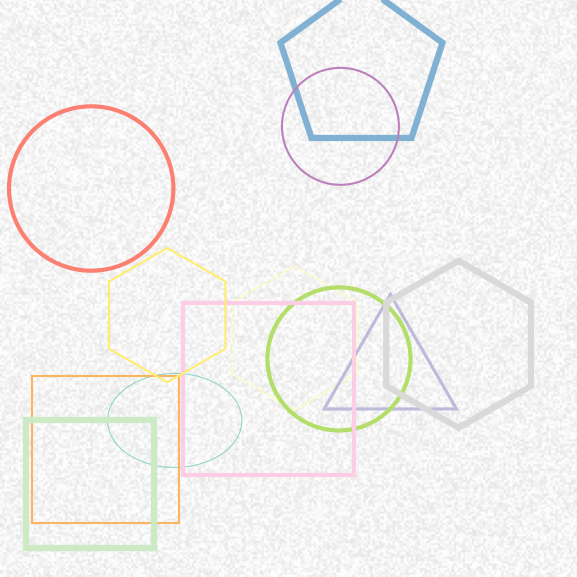[{"shape": "oval", "thickness": 0.5, "radius": 0.58, "center": [0.303, 0.271]}, {"shape": "hexagon", "thickness": 0.5, "radius": 0.62, "center": [0.51, 0.414]}, {"shape": "triangle", "thickness": 1.5, "radius": 0.66, "center": [0.676, 0.357]}, {"shape": "circle", "thickness": 2, "radius": 0.71, "center": [0.158, 0.673]}, {"shape": "pentagon", "thickness": 3, "radius": 0.74, "center": [0.626, 0.88]}, {"shape": "square", "thickness": 1, "radius": 0.64, "center": [0.182, 0.221]}, {"shape": "circle", "thickness": 2, "radius": 0.62, "center": [0.587, 0.378]}, {"shape": "square", "thickness": 2, "radius": 0.74, "center": [0.465, 0.325]}, {"shape": "hexagon", "thickness": 3, "radius": 0.72, "center": [0.794, 0.403]}, {"shape": "circle", "thickness": 1, "radius": 0.51, "center": [0.59, 0.78]}, {"shape": "square", "thickness": 3, "radius": 0.56, "center": [0.155, 0.161]}, {"shape": "hexagon", "thickness": 1, "radius": 0.58, "center": [0.289, 0.453]}]